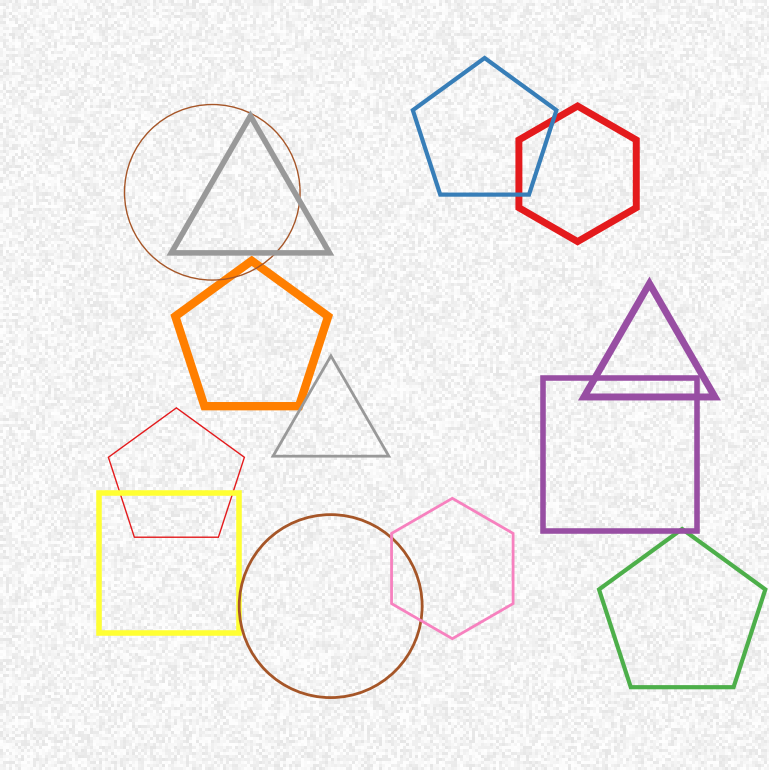[{"shape": "pentagon", "thickness": 0.5, "radius": 0.46, "center": [0.229, 0.377]}, {"shape": "hexagon", "thickness": 2.5, "radius": 0.44, "center": [0.75, 0.774]}, {"shape": "pentagon", "thickness": 1.5, "radius": 0.49, "center": [0.629, 0.827]}, {"shape": "pentagon", "thickness": 1.5, "radius": 0.57, "center": [0.886, 0.199]}, {"shape": "triangle", "thickness": 2.5, "radius": 0.49, "center": [0.843, 0.534]}, {"shape": "square", "thickness": 2, "radius": 0.5, "center": [0.805, 0.41]}, {"shape": "pentagon", "thickness": 3, "radius": 0.52, "center": [0.327, 0.557]}, {"shape": "square", "thickness": 2, "radius": 0.45, "center": [0.22, 0.269]}, {"shape": "circle", "thickness": 1, "radius": 0.59, "center": [0.429, 0.213]}, {"shape": "circle", "thickness": 0.5, "radius": 0.57, "center": [0.276, 0.75]}, {"shape": "hexagon", "thickness": 1, "radius": 0.46, "center": [0.587, 0.262]}, {"shape": "triangle", "thickness": 2, "radius": 0.59, "center": [0.325, 0.731]}, {"shape": "triangle", "thickness": 1, "radius": 0.43, "center": [0.43, 0.451]}]